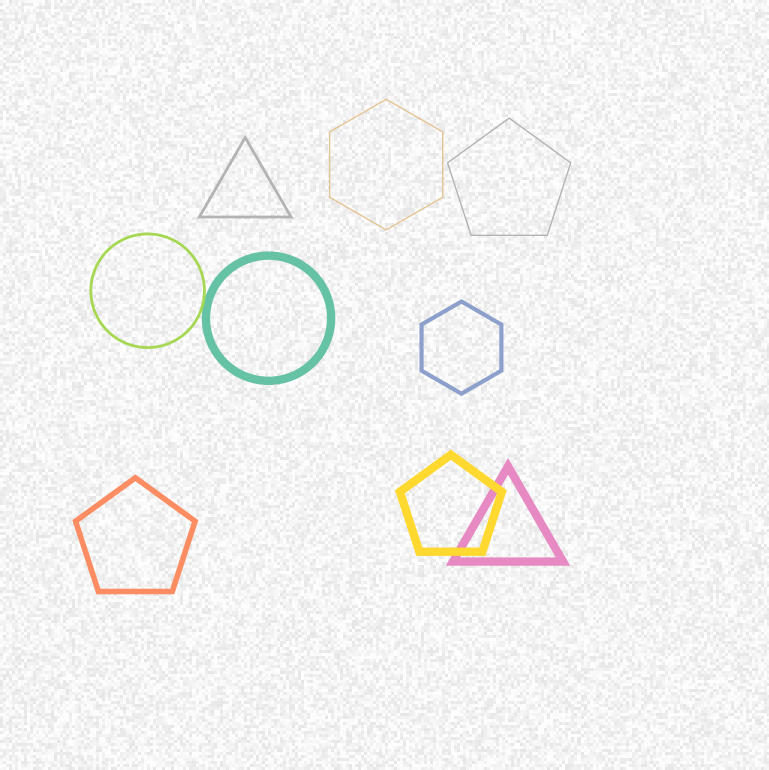[{"shape": "circle", "thickness": 3, "radius": 0.41, "center": [0.349, 0.587]}, {"shape": "pentagon", "thickness": 2, "radius": 0.41, "center": [0.176, 0.298]}, {"shape": "hexagon", "thickness": 1.5, "radius": 0.3, "center": [0.599, 0.549]}, {"shape": "triangle", "thickness": 3, "radius": 0.41, "center": [0.66, 0.312]}, {"shape": "circle", "thickness": 1, "radius": 0.37, "center": [0.192, 0.622]}, {"shape": "pentagon", "thickness": 3, "radius": 0.35, "center": [0.586, 0.34]}, {"shape": "hexagon", "thickness": 0.5, "radius": 0.42, "center": [0.502, 0.786]}, {"shape": "triangle", "thickness": 1, "radius": 0.34, "center": [0.318, 0.753]}, {"shape": "pentagon", "thickness": 0.5, "radius": 0.42, "center": [0.661, 0.762]}]